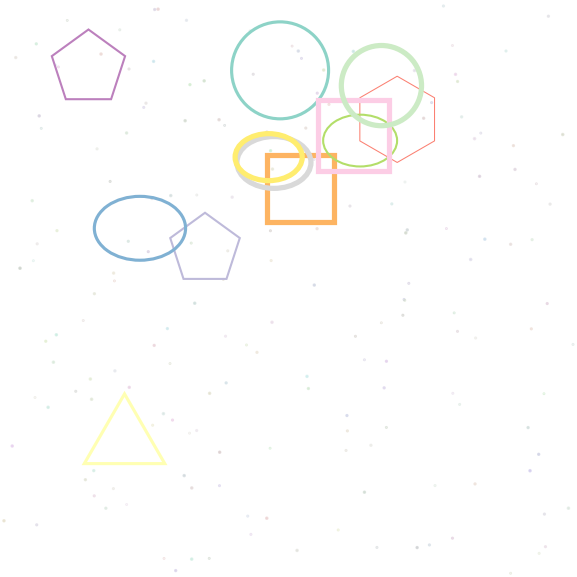[{"shape": "circle", "thickness": 1.5, "radius": 0.42, "center": [0.485, 0.877]}, {"shape": "triangle", "thickness": 1.5, "radius": 0.4, "center": [0.216, 0.237]}, {"shape": "pentagon", "thickness": 1, "radius": 0.32, "center": [0.355, 0.567]}, {"shape": "hexagon", "thickness": 0.5, "radius": 0.37, "center": [0.688, 0.792]}, {"shape": "oval", "thickness": 1.5, "radius": 0.4, "center": [0.242, 0.604]}, {"shape": "square", "thickness": 2.5, "radius": 0.29, "center": [0.52, 0.673]}, {"shape": "oval", "thickness": 1, "radius": 0.32, "center": [0.624, 0.756]}, {"shape": "square", "thickness": 2.5, "radius": 0.31, "center": [0.612, 0.764]}, {"shape": "oval", "thickness": 2.5, "radius": 0.32, "center": [0.474, 0.718]}, {"shape": "pentagon", "thickness": 1, "radius": 0.33, "center": [0.153, 0.881]}, {"shape": "circle", "thickness": 2.5, "radius": 0.35, "center": [0.66, 0.851]}, {"shape": "oval", "thickness": 2.5, "radius": 0.29, "center": [0.465, 0.727]}]